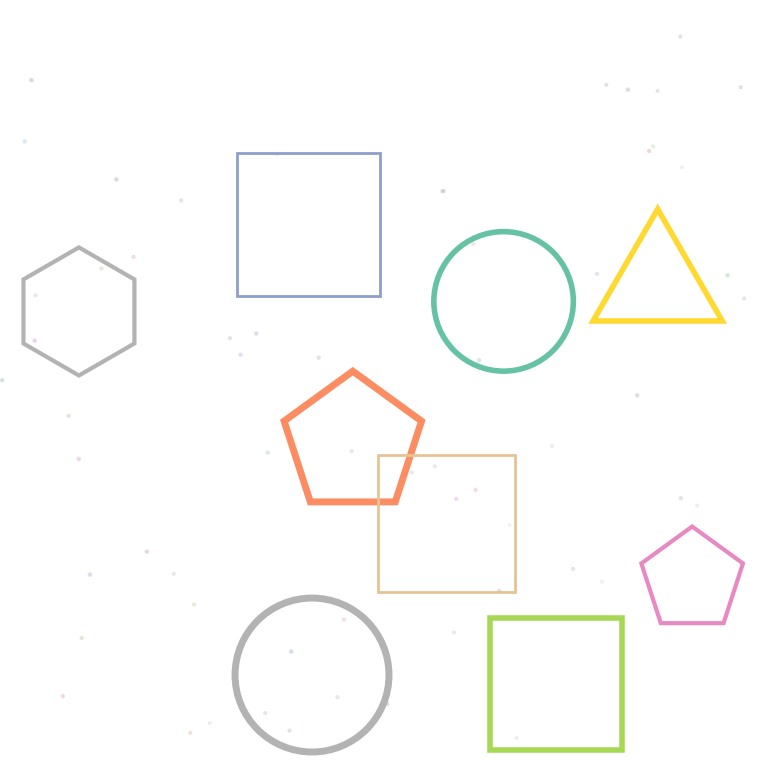[{"shape": "circle", "thickness": 2, "radius": 0.45, "center": [0.654, 0.609]}, {"shape": "pentagon", "thickness": 2.5, "radius": 0.47, "center": [0.458, 0.424]}, {"shape": "square", "thickness": 1, "radius": 0.46, "center": [0.401, 0.709]}, {"shape": "pentagon", "thickness": 1.5, "radius": 0.35, "center": [0.899, 0.247]}, {"shape": "square", "thickness": 2, "radius": 0.43, "center": [0.723, 0.112]}, {"shape": "triangle", "thickness": 2, "radius": 0.48, "center": [0.854, 0.632]}, {"shape": "square", "thickness": 1, "radius": 0.45, "center": [0.58, 0.32]}, {"shape": "hexagon", "thickness": 1.5, "radius": 0.42, "center": [0.103, 0.596]}, {"shape": "circle", "thickness": 2.5, "radius": 0.5, "center": [0.405, 0.123]}]